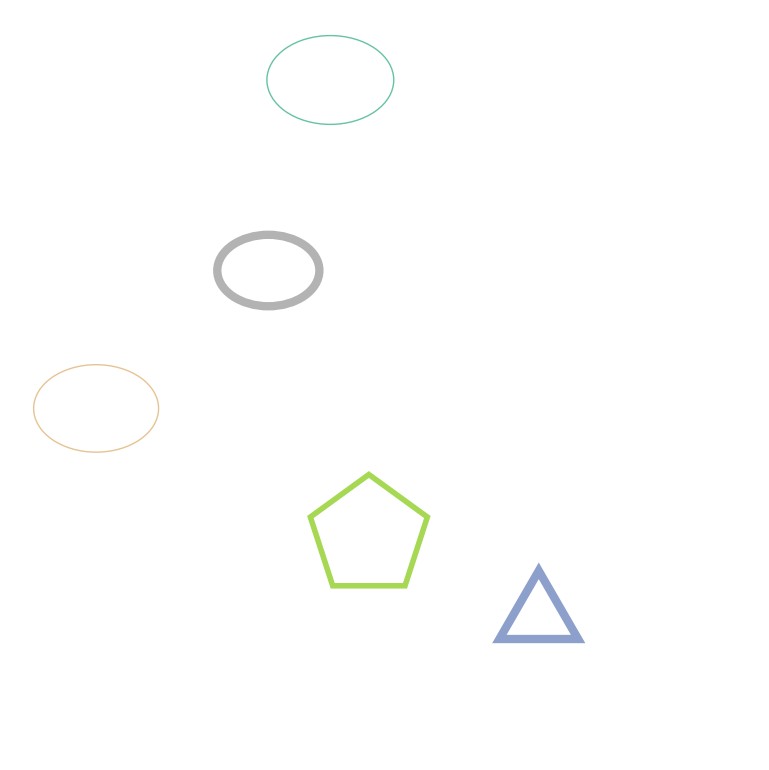[{"shape": "oval", "thickness": 0.5, "radius": 0.41, "center": [0.429, 0.896]}, {"shape": "triangle", "thickness": 3, "radius": 0.3, "center": [0.7, 0.2]}, {"shape": "pentagon", "thickness": 2, "radius": 0.4, "center": [0.479, 0.304]}, {"shape": "oval", "thickness": 0.5, "radius": 0.41, "center": [0.125, 0.47]}, {"shape": "oval", "thickness": 3, "radius": 0.33, "center": [0.348, 0.649]}]